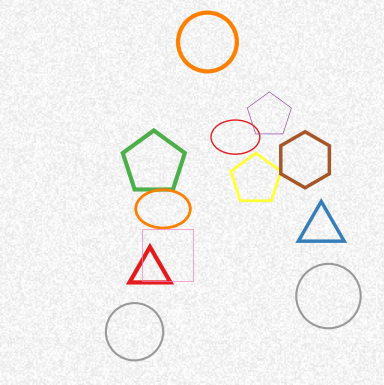[{"shape": "triangle", "thickness": 3, "radius": 0.31, "center": [0.39, 0.297]}, {"shape": "oval", "thickness": 1, "radius": 0.32, "center": [0.611, 0.644]}, {"shape": "triangle", "thickness": 2.5, "radius": 0.34, "center": [0.834, 0.408]}, {"shape": "pentagon", "thickness": 3, "radius": 0.42, "center": [0.4, 0.576]}, {"shape": "pentagon", "thickness": 0.5, "radius": 0.3, "center": [0.7, 0.701]}, {"shape": "circle", "thickness": 3, "radius": 0.38, "center": [0.539, 0.891]}, {"shape": "oval", "thickness": 2, "radius": 0.35, "center": [0.423, 0.457]}, {"shape": "pentagon", "thickness": 2, "radius": 0.34, "center": [0.665, 0.534]}, {"shape": "hexagon", "thickness": 2.5, "radius": 0.36, "center": [0.792, 0.585]}, {"shape": "square", "thickness": 0.5, "radius": 0.33, "center": [0.434, 0.338]}, {"shape": "circle", "thickness": 1.5, "radius": 0.42, "center": [0.853, 0.231]}, {"shape": "circle", "thickness": 1.5, "radius": 0.37, "center": [0.349, 0.138]}]